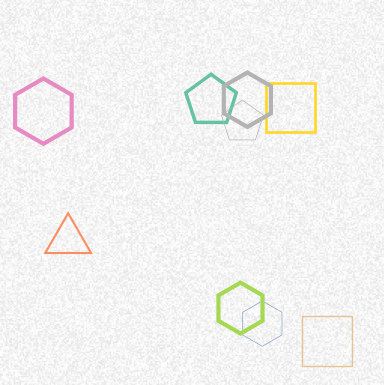[{"shape": "pentagon", "thickness": 2.5, "radius": 0.35, "center": [0.548, 0.738]}, {"shape": "triangle", "thickness": 1.5, "radius": 0.34, "center": [0.177, 0.377]}, {"shape": "hexagon", "thickness": 0.5, "radius": 0.29, "center": [0.681, 0.159]}, {"shape": "hexagon", "thickness": 3, "radius": 0.42, "center": [0.113, 0.711]}, {"shape": "hexagon", "thickness": 3, "radius": 0.33, "center": [0.625, 0.2]}, {"shape": "square", "thickness": 2, "radius": 0.32, "center": [0.755, 0.721]}, {"shape": "square", "thickness": 1, "radius": 0.32, "center": [0.849, 0.115]}, {"shape": "hexagon", "thickness": 3, "radius": 0.35, "center": [0.643, 0.741]}, {"shape": "pentagon", "thickness": 0.5, "radius": 0.29, "center": [0.63, 0.683]}]